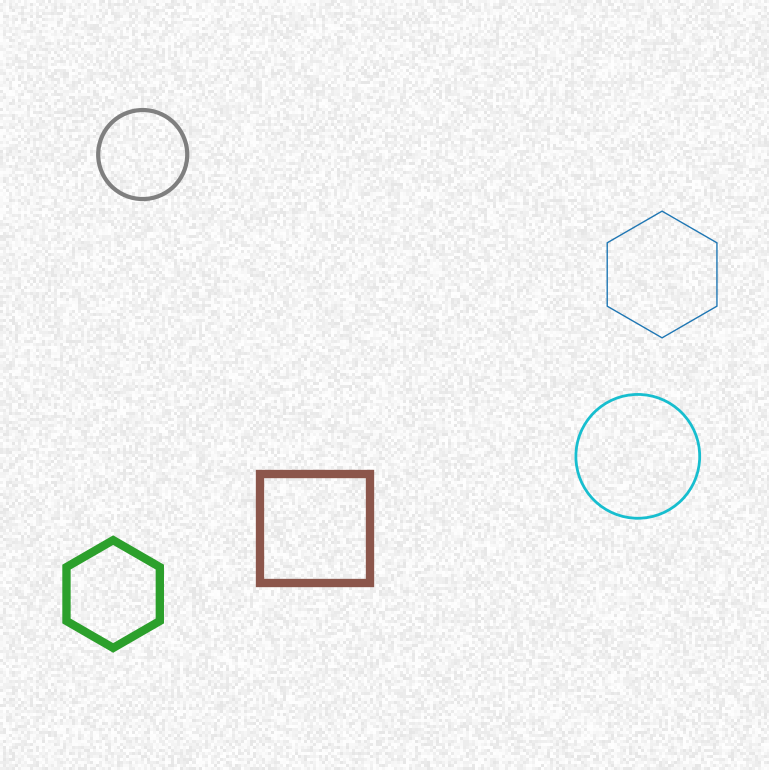[{"shape": "hexagon", "thickness": 0.5, "radius": 0.41, "center": [0.86, 0.644]}, {"shape": "hexagon", "thickness": 3, "radius": 0.35, "center": [0.147, 0.229]}, {"shape": "square", "thickness": 3, "radius": 0.36, "center": [0.409, 0.314]}, {"shape": "circle", "thickness": 1.5, "radius": 0.29, "center": [0.185, 0.799]}, {"shape": "circle", "thickness": 1, "radius": 0.4, "center": [0.828, 0.407]}]